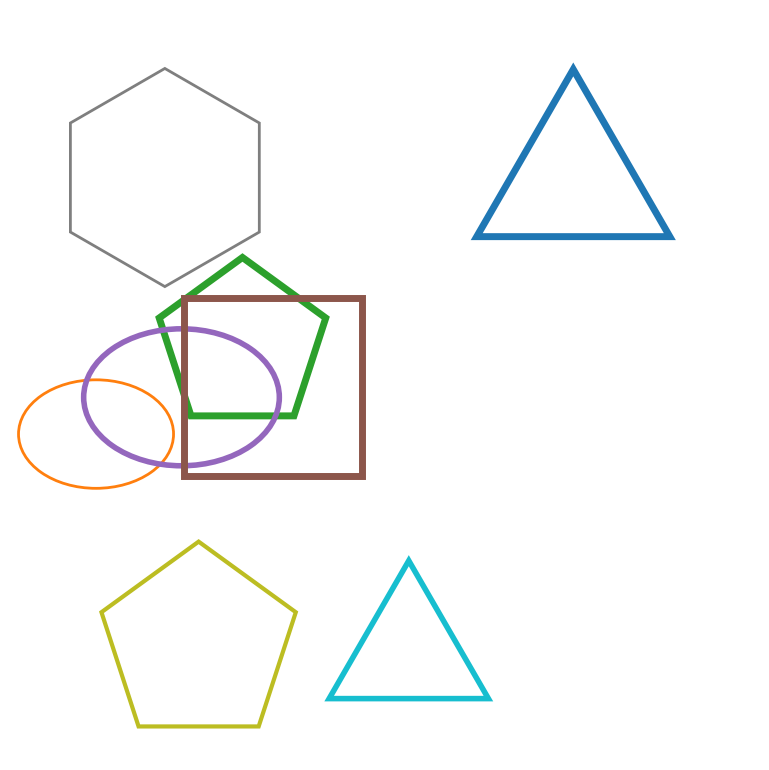[{"shape": "triangle", "thickness": 2.5, "radius": 0.72, "center": [0.745, 0.765]}, {"shape": "oval", "thickness": 1, "radius": 0.5, "center": [0.125, 0.436]}, {"shape": "pentagon", "thickness": 2.5, "radius": 0.57, "center": [0.315, 0.552]}, {"shape": "oval", "thickness": 2, "radius": 0.64, "center": [0.236, 0.484]}, {"shape": "square", "thickness": 2.5, "radius": 0.58, "center": [0.355, 0.497]}, {"shape": "hexagon", "thickness": 1, "radius": 0.71, "center": [0.214, 0.769]}, {"shape": "pentagon", "thickness": 1.5, "radius": 0.66, "center": [0.258, 0.164]}, {"shape": "triangle", "thickness": 2, "radius": 0.6, "center": [0.531, 0.152]}]